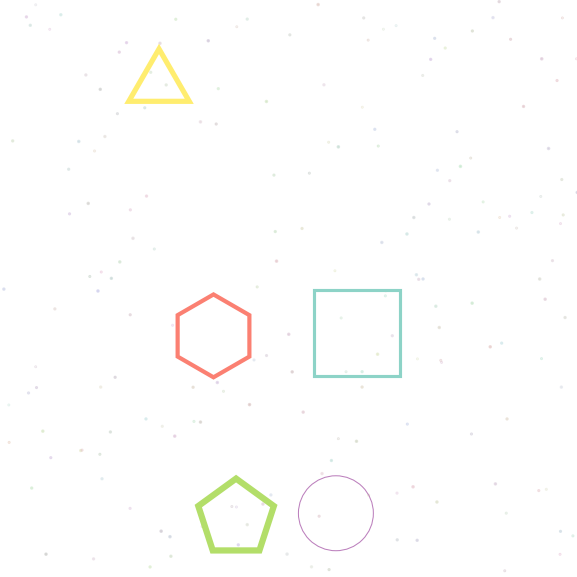[{"shape": "square", "thickness": 1.5, "radius": 0.37, "center": [0.618, 0.422]}, {"shape": "hexagon", "thickness": 2, "radius": 0.36, "center": [0.37, 0.418]}, {"shape": "pentagon", "thickness": 3, "radius": 0.34, "center": [0.409, 0.102]}, {"shape": "circle", "thickness": 0.5, "radius": 0.32, "center": [0.582, 0.11]}, {"shape": "triangle", "thickness": 2.5, "radius": 0.3, "center": [0.275, 0.854]}]